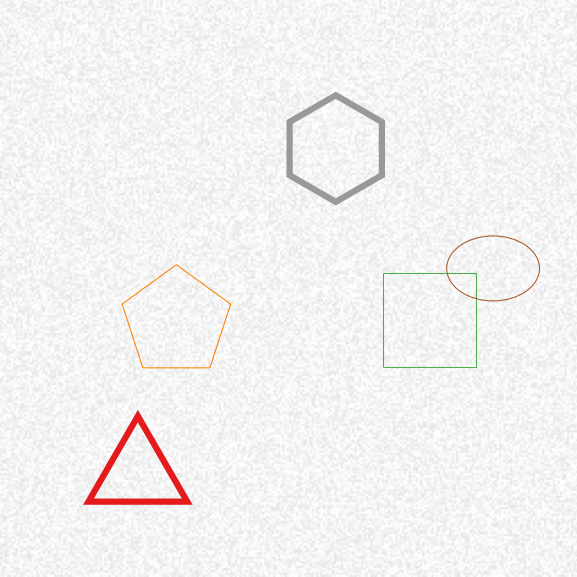[{"shape": "triangle", "thickness": 3, "radius": 0.49, "center": [0.239, 0.18]}, {"shape": "square", "thickness": 0.5, "radius": 0.41, "center": [0.744, 0.445]}, {"shape": "pentagon", "thickness": 0.5, "radius": 0.49, "center": [0.305, 0.442]}, {"shape": "oval", "thickness": 0.5, "radius": 0.4, "center": [0.854, 0.534]}, {"shape": "hexagon", "thickness": 3, "radius": 0.46, "center": [0.581, 0.742]}]